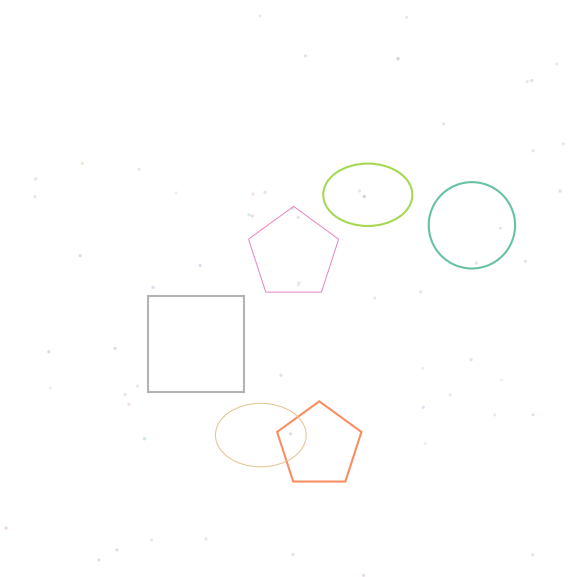[{"shape": "circle", "thickness": 1, "radius": 0.37, "center": [0.817, 0.609]}, {"shape": "pentagon", "thickness": 1, "radius": 0.38, "center": [0.553, 0.227]}, {"shape": "pentagon", "thickness": 0.5, "radius": 0.41, "center": [0.508, 0.56]}, {"shape": "oval", "thickness": 1, "radius": 0.39, "center": [0.637, 0.662]}, {"shape": "oval", "thickness": 0.5, "radius": 0.39, "center": [0.452, 0.246]}, {"shape": "square", "thickness": 1, "radius": 0.42, "center": [0.34, 0.404]}]